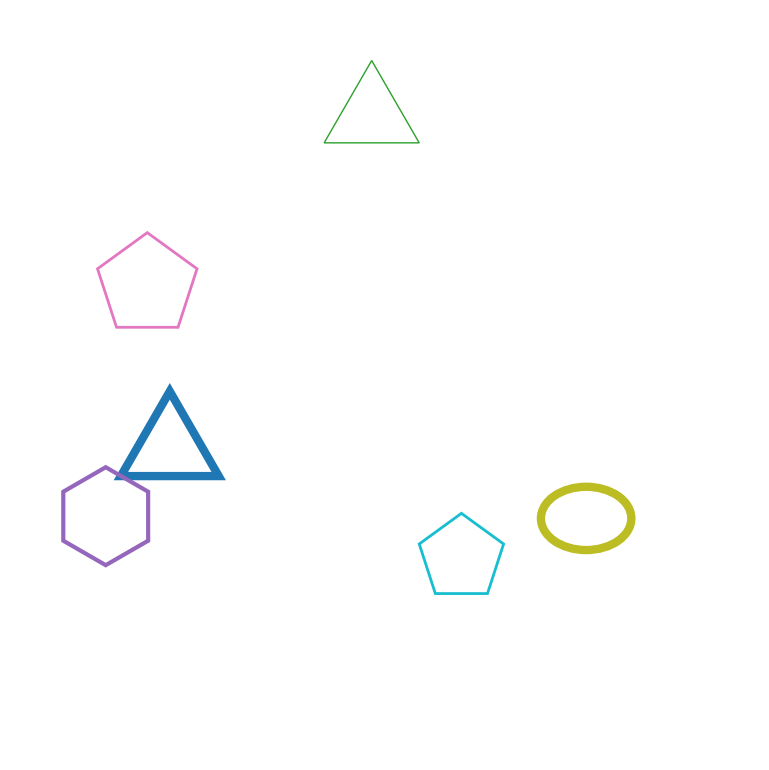[{"shape": "triangle", "thickness": 3, "radius": 0.37, "center": [0.221, 0.418]}, {"shape": "triangle", "thickness": 0.5, "radius": 0.36, "center": [0.483, 0.85]}, {"shape": "hexagon", "thickness": 1.5, "radius": 0.32, "center": [0.137, 0.33]}, {"shape": "pentagon", "thickness": 1, "radius": 0.34, "center": [0.191, 0.63]}, {"shape": "oval", "thickness": 3, "radius": 0.29, "center": [0.761, 0.327]}, {"shape": "pentagon", "thickness": 1, "radius": 0.29, "center": [0.599, 0.276]}]